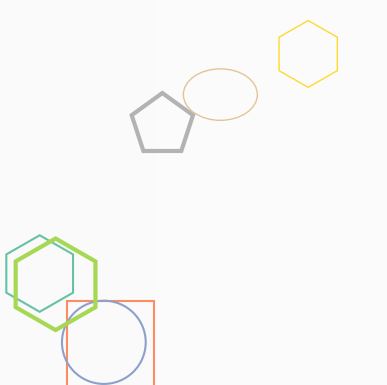[{"shape": "hexagon", "thickness": 1.5, "radius": 0.5, "center": [0.102, 0.289]}, {"shape": "square", "thickness": 1.5, "radius": 0.57, "center": [0.285, 0.106]}, {"shape": "circle", "thickness": 1.5, "radius": 0.54, "center": [0.268, 0.111]}, {"shape": "hexagon", "thickness": 3, "radius": 0.59, "center": [0.143, 0.262]}, {"shape": "hexagon", "thickness": 1, "radius": 0.43, "center": [0.795, 0.86]}, {"shape": "oval", "thickness": 1, "radius": 0.48, "center": [0.569, 0.754]}, {"shape": "pentagon", "thickness": 3, "radius": 0.42, "center": [0.419, 0.675]}]